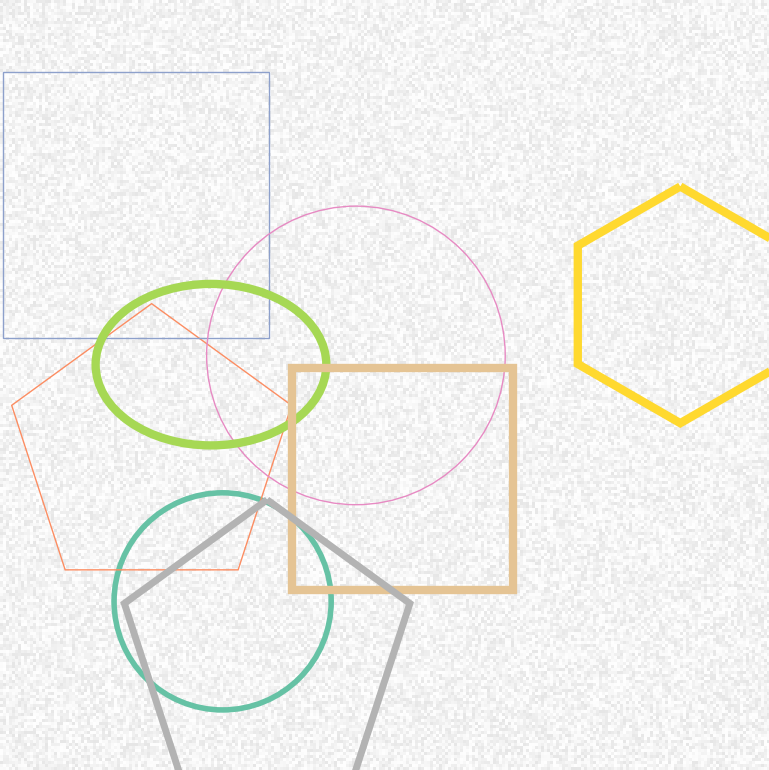[{"shape": "circle", "thickness": 2, "radius": 0.7, "center": [0.289, 0.219]}, {"shape": "pentagon", "thickness": 0.5, "radius": 0.96, "center": [0.197, 0.415]}, {"shape": "square", "thickness": 0.5, "radius": 0.86, "center": [0.177, 0.734]}, {"shape": "circle", "thickness": 0.5, "radius": 0.97, "center": [0.462, 0.538]}, {"shape": "oval", "thickness": 3, "radius": 0.75, "center": [0.274, 0.526]}, {"shape": "hexagon", "thickness": 3, "radius": 0.77, "center": [0.883, 0.604]}, {"shape": "square", "thickness": 3, "radius": 0.72, "center": [0.523, 0.378]}, {"shape": "pentagon", "thickness": 2.5, "radius": 0.97, "center": [0.347, 0.156]}]